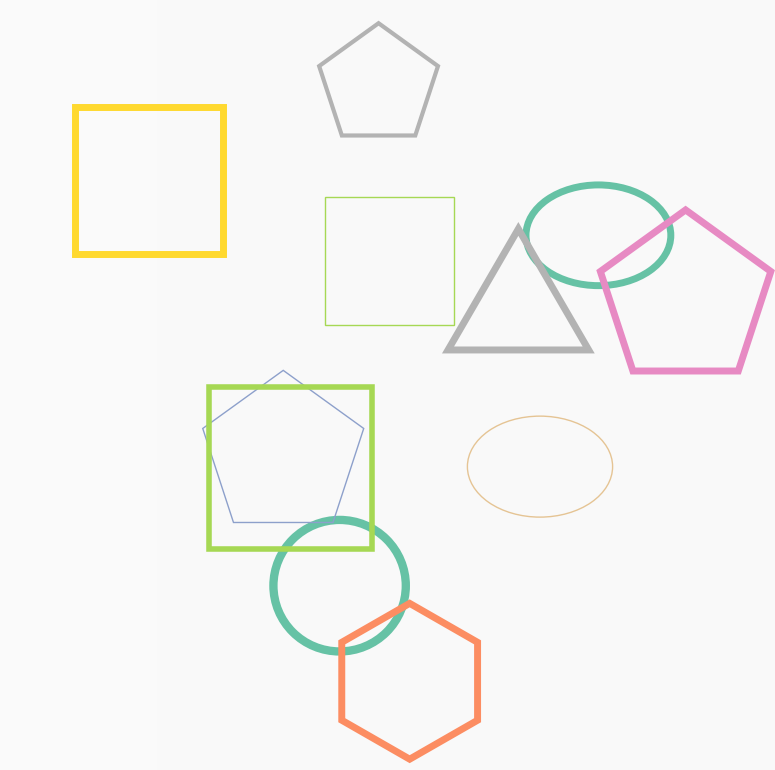[{"shape": "oval", "thickness": 2.5, "radius": 0.47, "center": [0.772, 0.694]}, {"shape": "circle", "thickness": 3, "radius": 0.43, "center": [0.438, 0.239]}, {"shape": "hexagon", "thickness": 2.5, "radius": 0.51, "center": [0.529, 0.115]}, {"shape": "pentagon", "thickness": 0.5, "radius": 0.55, "center": [0.365, 0.41]}, {"shape": "pentagon", "thickness": 2.5, "radius": 0.58, "center": [0.885, 0.612]}, {"shape": "square", "thickness": 2, "radius": 0.53, "center": [0.375, 0.392]}, {"shape": "square", "thickness": 0.5, "radius": 0.42, "center": [0.502, 0.661]}, {"shape": "square", "thickness": 2.5, "radius": 0.48, "center": [0.193, 0.765]}, {"shape": "oval", "thickness": 0.5, "radius": 0.47, "center": [0.697, 0.394]}, {"shape": "pentagon", "thickness": 1.5, "radius": 0.4, "center": [0.488, 0.889]}, {"shape": "triangle", "thickness": 2.5, "radius": 0.52, "center": [0.669, 0.598]}]